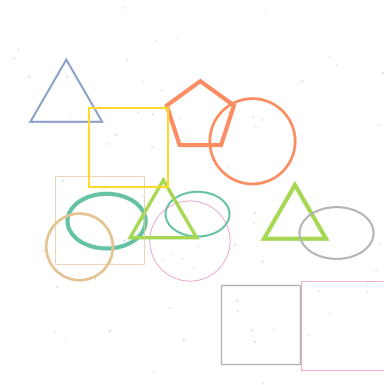[{"shape": "oval", "thickness": 1.5, "radius": 0.42, "center": [0.513, 0.444]}, {"shape": "oval", "thickness": 3, "radius": 0.51, "center": [0.277, 0.426]}, {"shape": "circle", "thickness": 2, "radius": 0.55, "center": [0.656, 0.633]}, {"shape": "pentagon", "thickness": 3, "radius": 0.46, "center": [0.52, 0.697]}, {"shape": "triangle", "thickness": 1.5, "radius": 0.54, "center": [0.172, 0.737]}, {"shape": "square", "thickness": 0.5, "radius": 0.57, "center": [0.897, 0.155]}, {"shape": "circle", "thickness": 0.5, "radius": 0.52, "center": [0.493, 0.374]}, {"shape": "triangle", "thickness": 2.5, "radius": 0.5, "center": [0.424, 0.433]}, {"shape": "triangle", "thickness": 3, "radius": 0.47, "center": [0.766, 0.426]}, {"shape": "square", "thickness": 1.5, "radius": 0.51, "center": [0.335, 0.617]}, {"shape": "circle", "thickness": 2, "radius": 0.43, "center": [0.207, 0.359]}, {"shape": "square", "thickness": 0.5, "radius": 0.57, "center": [0.258, 0.428]}, {"shape": "square", "thickness": 1, "radius": 0.52, "center": [0.676, 0.158]}, {"shape": "oval", "thickness": 1.5, "radius": 0.48, "center": [0.874, 0.395]}]